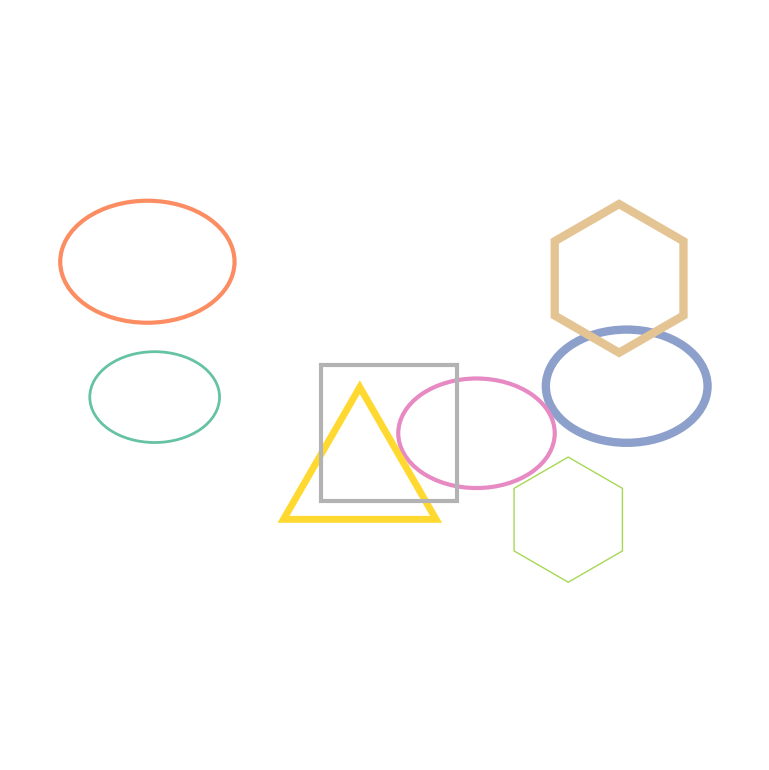[{"shape": "oval", "thickness": 1, "radius": 0.42, "center": [0.201, 0.484]}, {"shape": "oval", "thickness": 1.5, "radius": 0.57, "center": [0.191, 0.66]}, {"shape": "oval", "thickness": 3, "radius": 0.53, "center": [0.814, 0.498]}, {"shape": "oval", "thickness": 1.5, "radius": 0.51, "center": [0.619, 0.437]}, {"shape": "hexagon", "thickness": 0.5, "radius": 0.41, "center": [0.738, 0.325]}, {"shape": "triangle", "thickness": 2.5, "radius": 0.57, "center": [0.467, 0.383]}, {"shape": "hexagon", "thickness": 3, "radius": 0.48, "center": [0.804, 0.638]}, {"shape": "square", "thickness": 1.5, "radius": 0.44, "center": [0.505, 0.438]}]